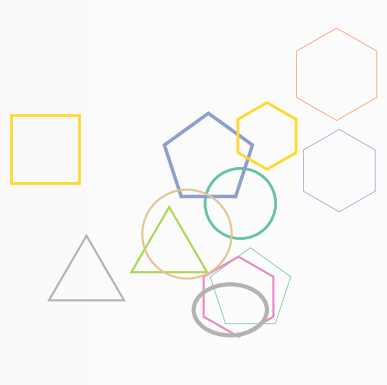[{"shape": "pentagon", "thickness": 0.5, "radius": 0.55, "center": [0.646, 0.247]}, {"shape": "circle", "thickness": 2, "radius": 0.46, "center": [0.62, 0.471]}, {"shape": "hexagon", "thickness": 0.5, "radius": 0.6, "center": [0.869, 0.807]}, {"shape": "hexagon", "thickness": 0.5, "radius": 0.54, "center": [0.876, 0.557]}, {"shape": "pentagon", "thickness": 2.5, "radius": 0.6, "center": [0.538, 0.586]}, {"shape": "hexagon", "thickness": 1.5, "radius": 0.52, "center": [0.616, 0.229]}, {"shape": "triangle", "thickness": 1.5, "radius": 0.56, "center": [0.437, 0.349]}, {"shape": "hexagon", "thickness": 2, "radius": 0.43, "center": [0.689, 0.647]}, {"shape": "square", "thickness": 2, "radius": 0.44, "center": [0.116, 0.613]}, {"shape": "circle", "thickness": 1.5, "radius": 0.58, "center": [0.483, 0.392]}, {"shape": "triangle", "thickness": 1.5, "radius": 0.56, "center": [0.223, 0.276]}, {"shape": "oval", "thickness": 3, "radius": 0.47, "center": [0.594, 0.195]}]